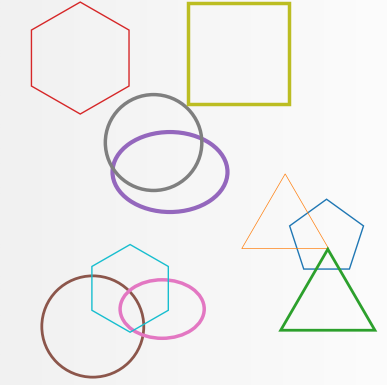[{"shape": "pentagon", "thickness": 1, "radius": 0.5, "center": [0.843, 0.382]}, {"shape": "triangle", "thickness": 0.5, "radius": 0.65, "center": [0.736, 0.419]}, {"shape": "triangle", "thickness": 2, "radius": 0.7, "center": [0.846, 0.212]}, {"shape": "hexagon", "thickness": 1, "radius": 0.73, "center": [0.207, 0.849]}, {"shape": "oval", "thickness": 3, "radius": 0.74, "center": [0.439, 0.553]}, {"shape": "circle", "thickness": 2, "radius": 0.66, "center": [0.239, 0.152]}, {"shape": "oval", "thickness": 2.5, "radius": 0.54, "center": [0.418, 0.197]}, {"shape": "circle", "thickness": 2.5, "radius": 0.62, "center": [0.396, 0.63]}, {"shape": "square", "thickness": 2.5, "radius": 0.65, "center": [0.616, 0.862]}, {"shape": "hexagon", "thickness": 1, "radius": 0.57, "center": [0.336, 0.251]}]